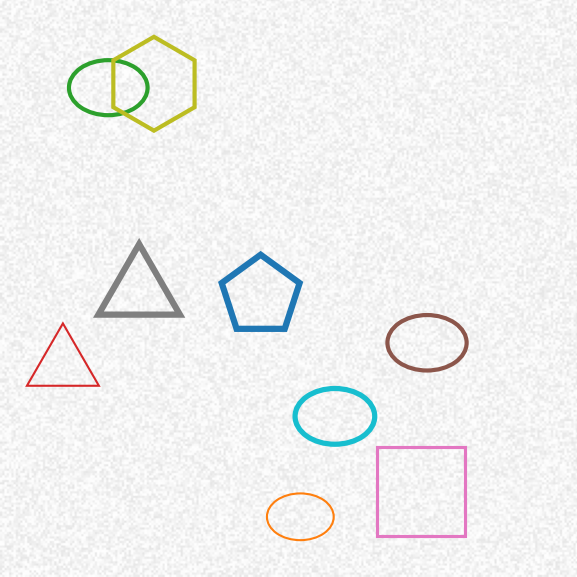[{"shape": "pentagon", "thickness": 3, "radius": 0.35, "center": [0.451, 0.487]}, {"shape": "oval", "thickness": 1, "radius": 0.29, "center": [0.52, 0.104]}, {"shape": "oval", "thickness": 2, "radius": 0.34, "center": [0.187, 0.847]}, {"shape": "triangle", "thickness": 1, "radius": 0.36, "center": [0.109, 0.367]}, {"shape": "oval", "thickness": 2, "radius": 0.34, "center": [0.739, 0.406]}, {"shape": "square", "thickness": 1.5, "radius": 0.38, "center": [0.729, 0.147]}, {"shape": "triangle", "thickness": 3, "radius": 0.41, "center": [0.241, 0.495]}, {"shape": "hexagon", "thickness": 2, "radius": 0.41, "center": [0.267, 0.854]}, {"shape": "oval", "thickness": 2.5, "radius": 0.34, "center": [0.58, 0.278]}]